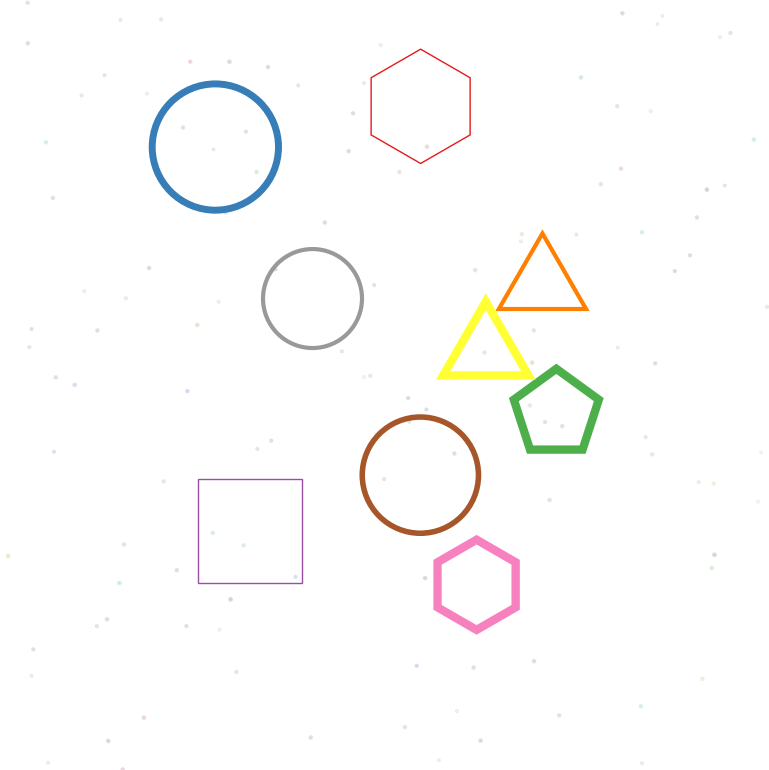[{"shape": "hexagon", "thickness": 0.5, "radius": 0.37, "center": [0.546, 0.862]}, {"shape": "circle", "thickness": 2.5, "radius": 0.41, "center": [0.28, 0.809]}, {"shape": "pentagon", "thickness": 3, "radius": 0.29, "center": [0.722, 0.463]}, {"shape": "square", "thickness": 0.5, "radius": 0.34, "center": [0.325, 0.31]}, {"shape": "triangle", "thickness": 1.5, "radius": 0.33, "center": [0.704, 0.631]}, {"shape": "triangle", "thickness": 3, "radius": 0.32, "center": [0.631, 0.544]}, {"shape": "circle", "thickness": 2, "radius": 0.38, "center": [0.546, 0.383]}, {"shape": "hexagon", "thickness": 3, "radius": 0.29, "center": [0.619, 0.241]}, {"shape": "circle", "thickness": 1.5, "radius": 0.32, "center": [0.406, 0.612]}]